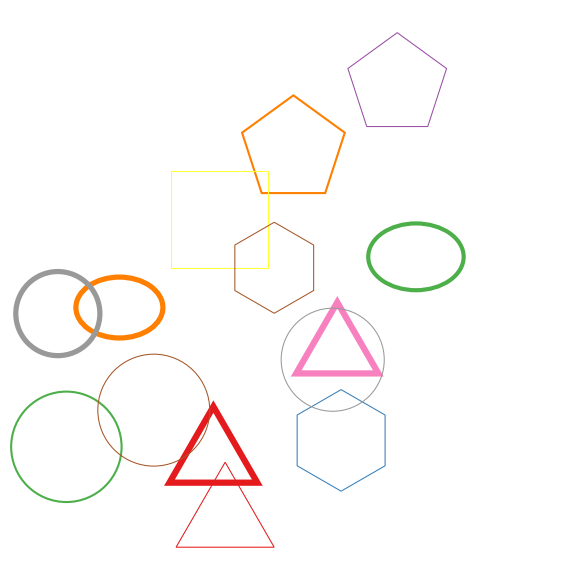[{"shape": "triangle", "thickness": 0.5, "radius": 0.49, "center": [0.39, 0.101]}, {"shape": "triangle", "thickness": 3, "radius": 0.44, "center": [0.37, 0.207]}, {"shape": "hexagon", "thickness": 0.5, "radius": 0.44, "center": [0.591, 0.237]}, {"shape": "circle", "thickness": 1, "radius": 0.48, "center": [0.115, 0.225]}, {"shape": "oval", "thickness": 2, "radius": 0.41, "center": [0.72, 0.554]}, {"shape": "pentagon", "thickness": 0.5, "radius": 0.45, "center": [0.688, 0.853]}, {"shape": "pentagon", "thickness": 1, "radius": 0.47, "center": [0.508, 0.74]}, {"shape": "oval", "thickness": 2.5, "radius": 0.38, "center": [0.207, 0.467]}, {"shape": "square", "thickness": 0.5, "radius": 0.42, "center": [0.38, 0.62]}, {"shape": "circle", "thickness": 0.5, "radius": 0.48, "center": [0.266, 0.289]}, {"shape": "hexagon", "thickness": 0.5, "radius": 0.39, "center": [0.475, 0.535]}, {"shape": "triangle", "thickness": 3, "radius": 0.41, "center": [0.584, 0.394]}, {"shape": "circle", "thickness": 2.5, "radius": 0.36, "center": [0.1, 0.456]}, {"shape": "circle", "thickness": 0.5, "radius": 0.45, "center": [0.576, 0.376]}]